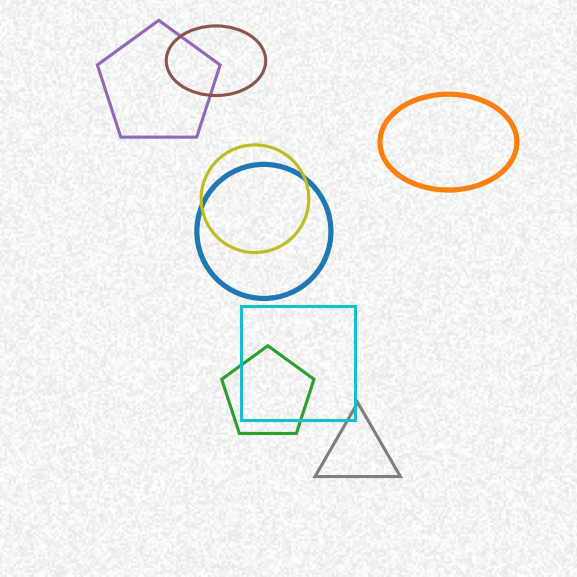[{"shape": "circle", "thickness": 2.5, "radius": 0.58, "center": [0.457, 0.598]}, {"shape": "oval", "thickness": 2.5, "radius": 0.59, "center": [0.776, 0.753]}, {"shape": "pentagon", "thickness": 1.5, "radius": 0.42, "center": [0.464, 0.316]}, {"shape": "pentagon", "thickness": 1.5, "radius": 0.56, "center": [0.275, 0.852]}, {"shape": "oval", "thickness": 1.5, "radius": 0.43, "center": [0.374, 0.894]}, {"shape": "triangle", "thickness": 1.5, "radius": 0.43, "center": [0.619, 0.217]}, {"shape": "circle", "thickness": 1.5, "radius": 0.47, "center": [0.442, 0.655]}, {"shape": "square", "thickness": 1.5, "radius": 0.49, "center": [0.516, 0.37]}]